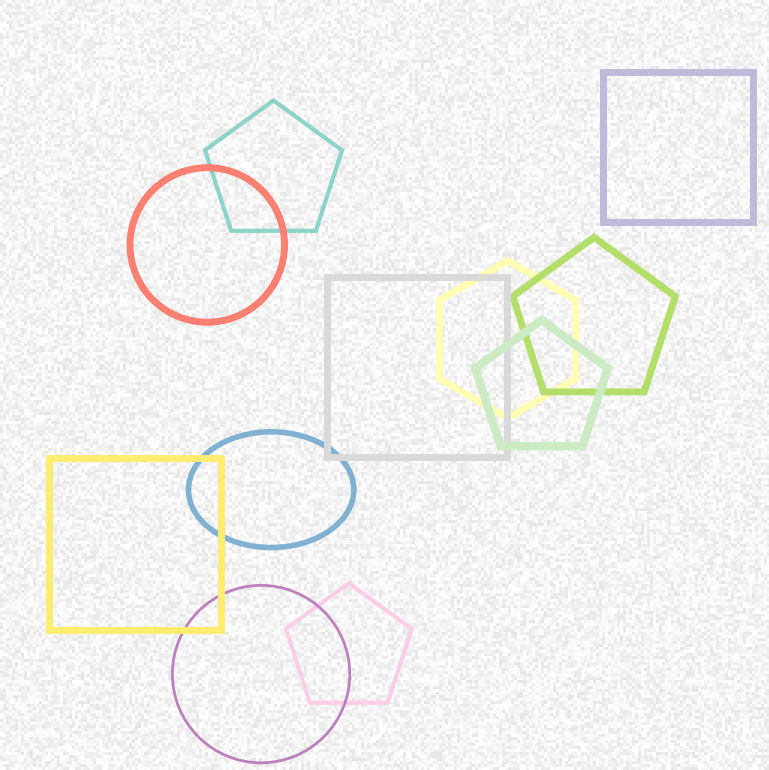[{"shape": "pentagon", "thickness": 1.5, "radius": 0.47, "center": [0.355, 0.776]}, {"shape": "hexagon", "thickness": 2.5, "radius": 0.51, "center": [0.659, 0.559]}, {"shape": "square", "thickness": 2.5, "radius": 0.49, "center": [0.88, 0.809]}, {"shape": "circle", "thickness": 2.5, "radius": 0.5, "center": [0.269, 0.682]}, {"shape": "oval", "thickness": 2, "radius": 0.54, "center": [0.352, 0.364]}, {"shape": "pentagon", "thickness": 2.5, "radius": 0.55, "center": [0.771, 0.581]}, {"shape": "pentagon", "thickness": 1.5, "radius": 0.43, "center": [0.453, 0.157]}, {"shape": "square", "thickness": 2.5, "radius": 0.58, "center": [0.542, 0.523]}, {"shape": "circle", "thickness": 1, "radius": 0.58, "center": [0.339, 0.125]}, {"shape": "pentagon", "thickness": 3, "radius": 0.45, "center": [0.703, 0.494]}, {"shape": "square", "thickness": 2.5, "radius": 0.56, "center": [0.175, 0.293]}]